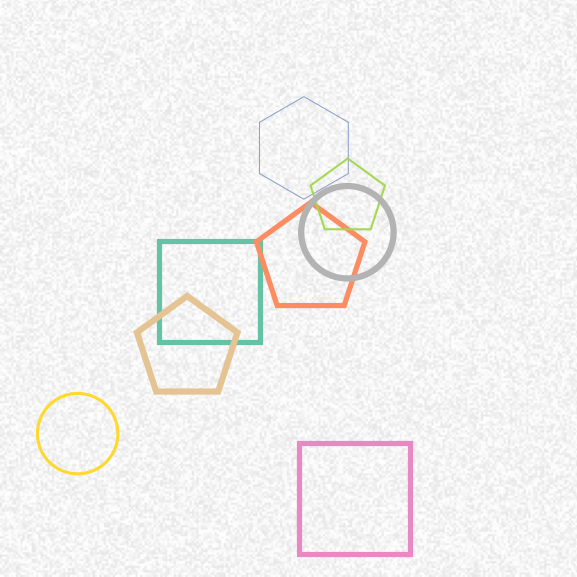[{"shape": "square", "thickness": 2.5, "radius": 0.44, "center": [0.363, 0.494]}, {"shape": "pentagon", "thickness": 2.5, "radius": 0.49, "center": [0.538, 0.55]}, {"shape": "hexagon", "thickness": 0.5, "radius": 0.44, "center": [0.526, 0.743]}, {"shape": "square", "thickness": 2.5, "radius": 0.48, "center": [0.614, 0.136]}, {"shape": "pentagon", "thickness": 1, "radius": 0.34, "center": [0.602, 0.657]}, {"shape": "circle", "thickness": 1.5, "radius": 0.35, "center": [0.134, 0.248]}, {"shape": "pentagon", "thickness": 3, "radius": 0.46, "center": [0.324, 0.395]}, {"shape": "circle", "thickness": 3, "radius": 0.4, "center": [0.602, 0.597]}]